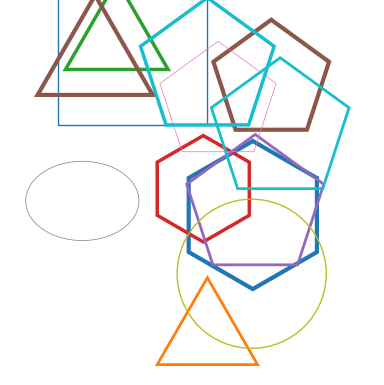[{"shape": "square", "thickness": 1, "radius": 0.97, "center": [0.344, 0.868]}, {"shape": "hexagon", "thickness": 3, "radius": 0.96, "center": [0.657, 0.441]}, {"shape": "triangle", "thickness": 2, "radius": 0.75, "center": [0.539, 0.128]}, {"shape": "triangle", "thickness": 2.5, "radius": 0.77, "center": [0.303, 0.897]}, {"shape": "hexagon", "thickness": 2.5, "radius": 0.69, "center": [0.528, 0.51]}, {"shape": "pentagon", "thickness": 2, "radius": 0.94, "center": [0.663, 0.464]}, {"shape": "pentagon", "thickness": 3, "radius": 0.79, "center": [0.705, 0.791]}, {"shape": "triangle", "thickness": 3, "radius": 0.86, "center": [0.247, 0.84]}, {"shape": "pentagon", "thickness": 0.5, "radius": 0.79, "center": [0.566, 0.734]}, {"shape": "oval", "thickness": 0.5, "radius": 0.74, "center": [0.214, 0.478]}, {"shape": "circle", "thickness": 1, "radius": 0.97, "center": [0.654, 0.289]}, {"shape": "pentagon", "thickness": 2, "radius": 0.94, "center": [0.728, 0.662]}, {"shape": "pentagon", "thickness": 2.5, "radius": 0.91, "center": [0.539, 0.823]}]